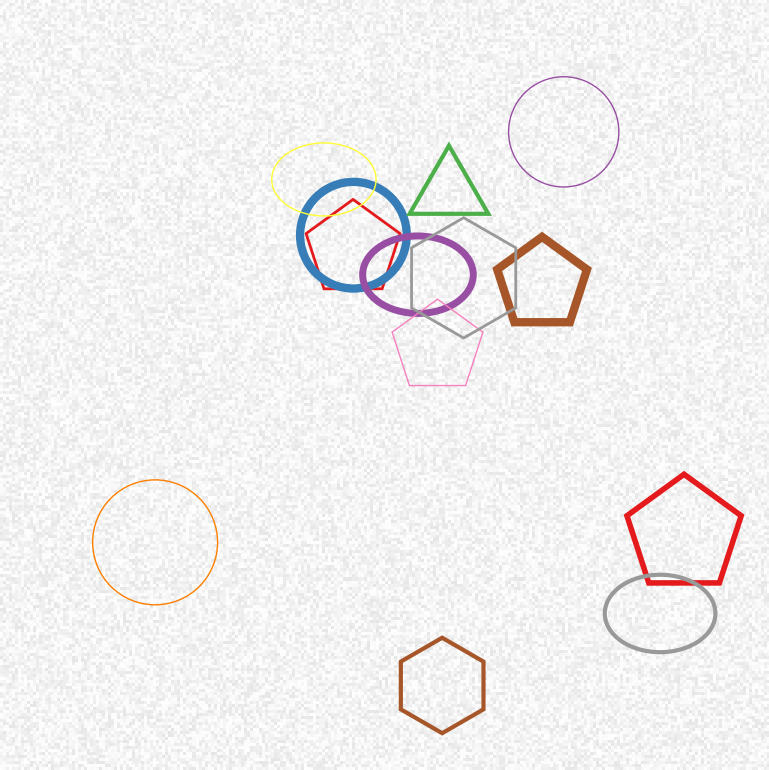[{"shape": "pentagon", "thickness": 2, "radius": 0.39, "center": [0.888, 0.306]}, {"shape": "pentagon", "thickness": 1, "radius": 0.32, "center": [0.459, 0.677]}, {"shape": "circle", "thickness": 3, "radius": 0.35, "center": [0.459, 0.695]}, {"shape": "triangle", "thickness": 1.5, "radius": 0.3, "center": [0.583, 0.752]}, {"shape": "oval", "thickness": 2.5, "radius": 0.36, "center": [0.543, 0.643]}, {"shape": "circle", "thickness": 0.5, "radius": 0.36, "center": [0.732, 0.829]}, {"shape": "circle", "thickness": 0.5, "radius": 0.41, "center": [0.201, 0.296]}, {"shape": "oval", "thickness": 0.5, "radius": 0.34, "center": [0.421, 0.767]}, {"shape": "pentagon", "thickness": 3, "radius": 0.31, "center": [0.704, 0.631]}, {"shape": "hexagon", "thickness": 1.5, "radius": 0.31, "center": [0.574, 0.11]}, {"shape": "pentagon", "thickness": 0.5, "radius": 0.31, "center": [0.568, 0.549]}, {"shape": "hexagon", "thickness": 1, "radius": 0.39, "center": [0.602, 0.639]}, {"shape": "oval", "thickness": 1.5, "radius": 0.36, "center": [0.857, 0.203]}]